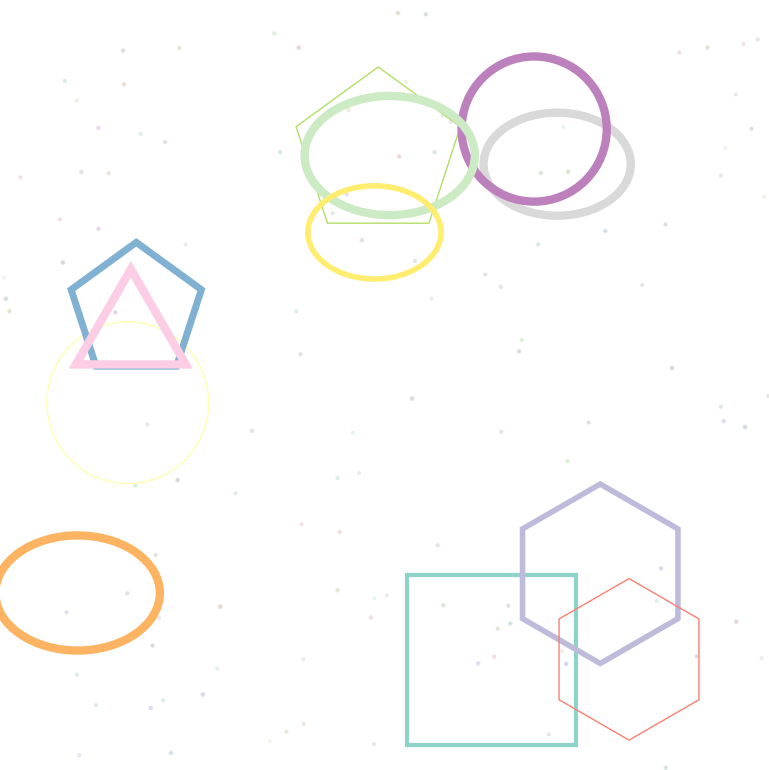[{"shape": "square", "thickness": 1.5, "radius": 0.55, "center": [0.638, 0.143]}, {"shape": "circle", "thickness": 0.5, "radius": 0.53, "center": [0.166, 0.477]}, {"shape": "hexagon", "thickness": 2, "radius": 0.58, "center": [0.78, 0.255]}, {"shape": "hexagon", "thickness": 0.5, "radius": 0.52, "center": [0.817, 0.144]}, {"shape": "pentagon", "thickness": 2.5, "radius": 0.44, "center": [0.177, 0.596]}, {"shape": "oval", "thickness": 3, "radius": 0.53, "center": [0.101, 0.23]}, {"shape": "pentagon", "thickness": 0.5, "radius": 0.56, "center": [0.491, 0.801]}, {"shape": "triangle", "thickness": 3, "radius": 0.41, "center": [0.17, 0.568]}, {"shape": "oval", "thickness": 3, "radius": 0.48, "center": [0.724, 0.787]}, {"shape": "circle", "thickness": 3, "radius": 0.47, "center": [0.694, 0.832]}, {"shape": "oval", "thickness": 3, "radius": 0.55, "center": [0.506, 0.798]}, {"shape": "oval", "thickness": 2, "radius": 0.43, "center": [0.486, 0.698]}]